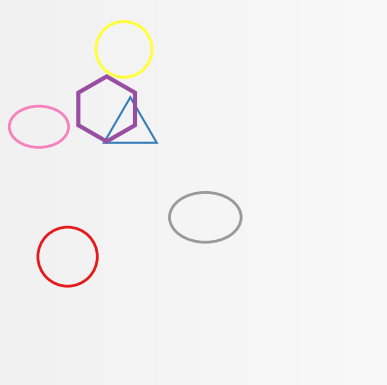[{"shape": "circle", "thickness": 2, "radius": 0.38, "center": [0.174, 0.333]}, {"shape": "triangle", "thickness": 1.5, "radius": 0.39, "center": [0.336, 0.669]}, {"shape": "hexagon", "thickness": 3, "radius": 0.42, "center": [0.275, 0.717]}, {"shape": "circle", "thickness": 2, "radius": 0.36, "center": [0.32, 0.872]}, {"shape": "oval", "thickness": 2, "radius": 0.38, "center": [0.101, 0.671]}, {"shape": "oval", "thickness": 2, "radius": 0.46, "center": [0.53, 0.435]}]